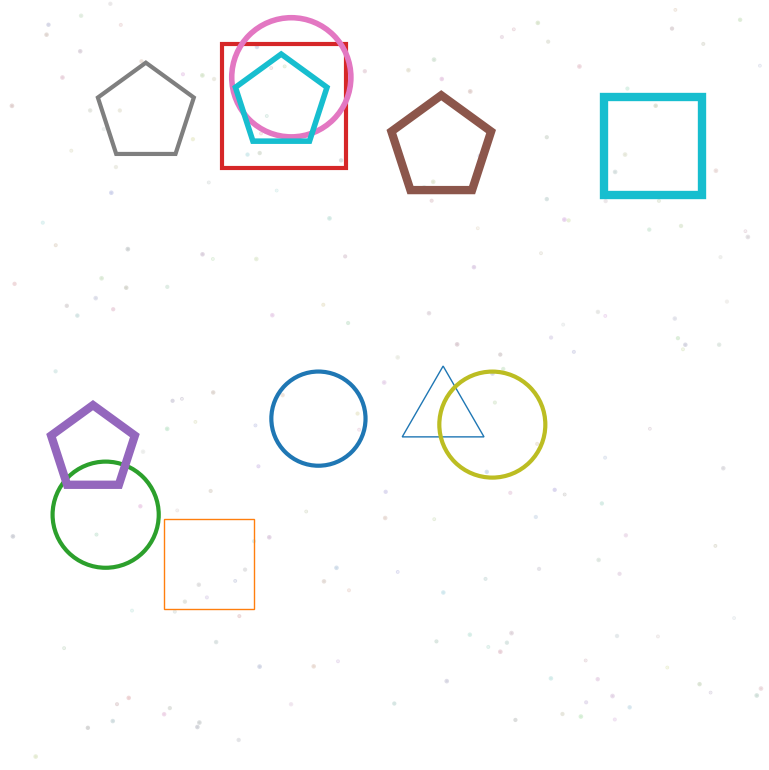[{"shape": "triangle", "thickness": 0.5, "radius": 0.31, "center": [0.575, 0.463]}, {"shape": "circle", "thickness": 1.5, "radius": 0.31, "center": [0.414, 0.456]}, {"shape": "square", "thickness": 0.5, "radius": 0.29, "center": [0.271, 0.268]}, {"shape": "circle", "thickness": 1.5, "radius": 0.34, "center": [0.137, 0.332]}, {"shape": "square", "thickness": 1.5, "radius": 0.4, "center": [0.369, 0.862]}, {"shape": "pentagon", "thickness": 3, "radius": 0.29, "center": [0.121, 0.417]}, {"shape": "pentagon", "thickness": 3, "radius": 0.34, "center": [0.573, 0.808]}, {"shape": "circle", "thickness": 2, "radius": 0.39, "center": [0.378, 0.9]}, {"shape": "pentagon", "thickness": 1.5, "radius": 0.33, "center": [0.189, 0.853]}, {"shape": "circle", "thickness": 1.5, "radius": 0.34, "center": [0.639, 0.449]}, {"shape": "pentagon", "thickness": 2, "radius": 0.31, "center": [0.365, 0.867]}, {"shape": "square", "thickness": 3, "radius": 0.32, "center": [0.848, 0.81]}]